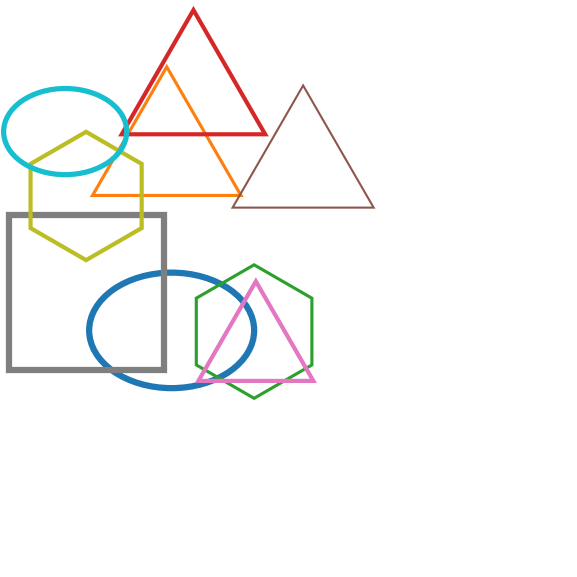[{"shape": "oval", "thickness": 3, "radius": 0.71, "center": [0.297, 0.427]}, {"shape": "triangle", "thickness": 1.5, "radius": 0.74, "center": [0.289, 0.735]}, {"shape": "hexagon", "thickness": 1.5, "radius": 0.58, "center": [0.44, 0.425]}, {"shape": "triangle", "thickness": 2, "radius": 0.72, "center": [0.335, 0.838]}, {"shape": "triangle", "thickness": 1, "radius": 0.7, "center": [0.525, 0.71]}, {"shape": "triangle", "thickness": 2, "radius": 0.57, "center": [0.443, 0.397]}, {"shape": "square", "thickness": 3, "radius": 0.67, "center": [0.149, 0.492]}, {"shape": "hexagon", "thickness": 2, "radius": 0.56, "center": [0.149, 0.66]}, {"shape": "oval", "thickness": 2.5, "radius": 0.53, "center": [0.113, 0.771]}]